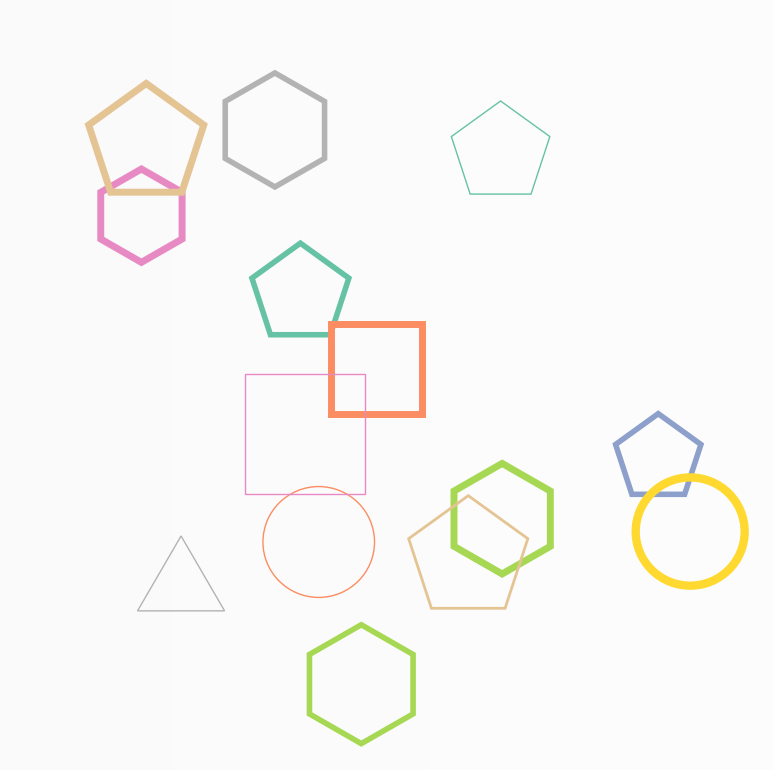[{"shape": "pentagon", "thickness": 2, "radius": 0.33, "center": [0.388, 0.618]}, {"shape": "pentagon", "thickness": 0.5, "radius": 0.33, "center": [0.646, 0.802]}, {"shape": "circle", "thickness": 0.5, "radius": 0.36, "center": [0.411, 0.296]}, {"shape": "square", "thickness": 2.5, "radius": 0.29, "center": [0.485, 0.52]}, {"shape": "pentagon", "thickness": 2, "radius": 0.29, "center": [0.849, 0.405]}, {"shape": "hexagon", "thickness": 2.5, "radius": 0.3, "center": [0.182, 0.72]}, {"shape": "square", "thickness": 0.5, "radius": 0.39, "center": [0.394, 0.436]}, {"shape": "hexagon", "thickness": 2.5, "radius": 0.36, "center": [0.648, 0.326]}, {"shape": "hexagon", "thickness": 2, "radius": 0.39, "center": [0.466, 0.111]}, {"shape": "circle", "thickness": 3, "radius": 0.35, "center": [0.891, 0.31]}, {"shape": "pentagon", "thickness": 2.5, "radius": 0.39, "center": [0.189, 0.814]}, {"shape": "pentagon", "thickness": 1, "radius": 0.4, "center": [0.604, 0.275]}, {"shape": "hexagon", "thickness": 2, "radius": 0.37, "center": [0.355, 0.831]}, {"shape": "triangle", "thickness": 0.5, "radius": 0.32, "center": [0.234, 0.239]}]